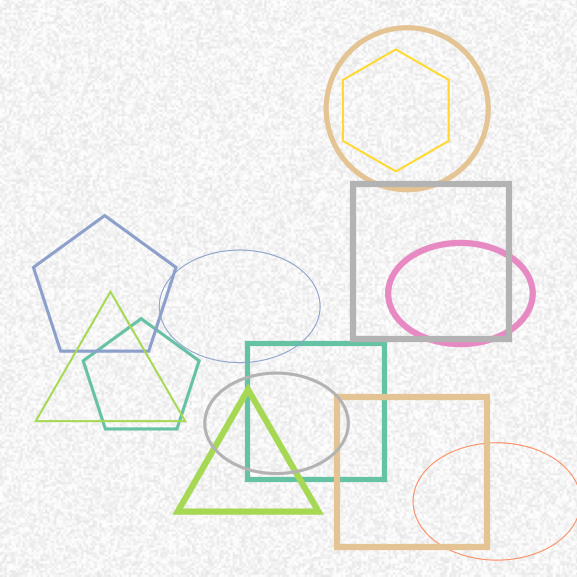[{"shape": "square", "thickness": 2.5, "radius": 0.59, "center": [0.546, 0.287]}, {"shape": "pentagon", "thickness": 1.5, "radius": 0.53, "center": [0.244, 0.342]}, {"shape": "oval", "thickness": 0.5, "radius": 0.73, "center": [0.86, 0.131]}, {"shape": "pentagon", "thickness": 1.5, "radius": 0.65, "center": [0.181, 0.496]}, {"shape": "oval", "thickness": 0.5, "radius": 0.7, "center": [0.415, 0.469]}, {"shape": "oval", "thickness": 3, "radius": 0.63, "center": [0.797, 0.491]}, {"shape": "triangle", "thickness": 1, "radius": 0.75, "center": [0.191, 0.345]}, {"shape": "triangle", "thickness": 3, "radius": 0.7, "center": [0.43, 0.184]}, {"shape": "hexagon", "thickness": 1, "radius": 0.53, "center": [0.685, 0.808]}, {"shape": "circle", "thickness": 2.5, "radius": 0.7, "center": [0.705, 0.811]}, {"shape": "square", "thickness": 3, "radius": 0.65, "center": [0.713, 0.182]}, {"shape": "oval", "thickness": 1.5, "radius": 0.62, "center": [0.479, 0.266]}, {"shape": "square", "thickness": 3, "radius": 0.67, "center": [0.747, 0.546]}]